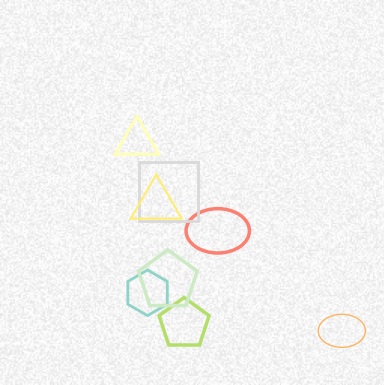[{"shape": "hexagon", "thickness": 2, "radius": 0.3, "center": [0.383, 0.239]}, {"shape": "triangle", "thickness": 2, "radius": 0.33, "center": [0.356, 0.632]}, {"shape": "oval", "thickness": 2.5, "radius": 0.41, "center": [0.566, 0.4]}, {"shape": "oval", "thickness": 1, "radius": 0.31, "center": [0.888, 0.141]}, {"shape": "pentagon", "thickness": 2.5, "radius": 0.34, "center": [0.478, 0.159]}, {"shape": "square", "thickness": 2, "radius": 0.38, "center": [0.438, 0.503]}, {"shape": "pentagon", "thickness": 2.5, "radius": 0.4, "center": [0.436, 0.271]}, {"shape": "triangle", "thickness": 1.5, "radius": 0.38, "center": [0.406, 0.47]}]